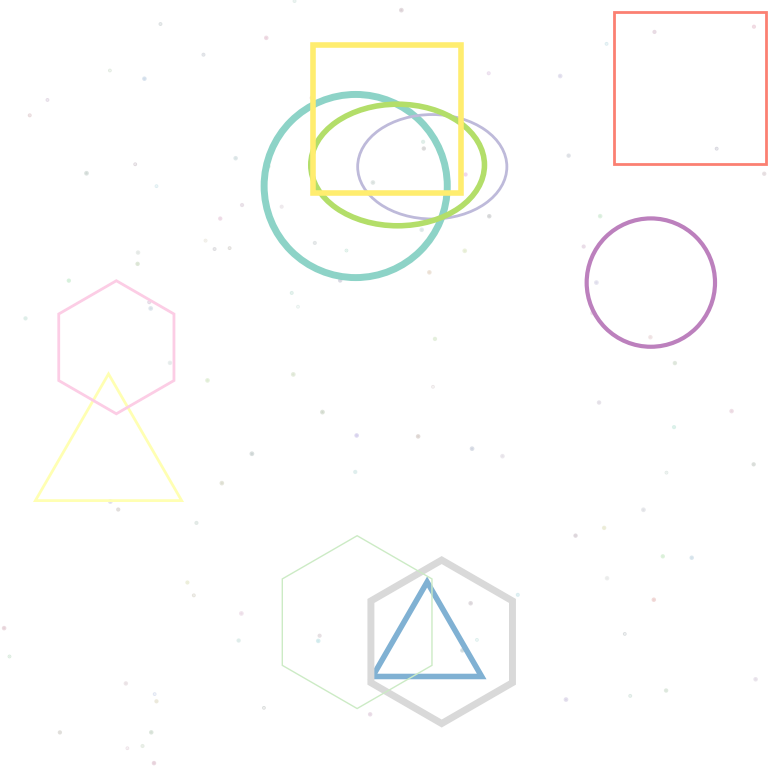[{"shape": "circle", "thickness": 2.5, "radius": 0.59, "center": [0.462, 0.758]}, {"shape": "triangle", "thickness": 1, "radius": 0.55, "center": [0.141, 0.405]}, {"shape": "oval", "thickness": 1, "radius": 0.48, "center": [0.561, 0.783]}, {"shape": "square", "thickness": 1, "radius": 0.49, "center": [0.896, 0.886]}, {"shape": "triangle", "thickness": 2, "radius": 0.41, "center": [0.555, 0.162]}, {"shape": "oval", "thickness": 2, "radius": 0.56, "center": [0.516, 0.786]}, {"shape": "hexagon", "thickness": 1, "radius": 0.43, "center": [0.151, 0.549]}, {"shape": "hexagon", "thickness": 2.5, "radius": 0.53, "center": [0.574, 0.166]}, {"shape": "circle", "thickness": 1.5, "radius": 0.42, "center": [0.845, 0.633]}, {"shape": "hexagon", "thickness": 0.5, "radius": 0.56, "center": [0.464, 0.192]}, {"shape": "square", "thickness": 2, "radius": 0.48, "center": [0.503, 0.846]}]